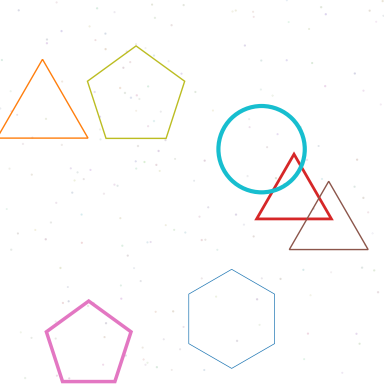[{"shape": "hexagon", "thickness": 0.5, "radius": 0.64, "center": [0.602, 0.172]}, {"shape": "triangle", "thickness": 1, "radius": 0.68, "center": [0.11, 0.71]}, {"shape": "triangle", "thickness": 2, "radius": 0.56, "center": [0.764, 0.487]}, {"shape": "triangle", "thickness": 1, "radius": 0.59, "center": [0.854, 0.411]}, {"shape": "pentagon", "thickness": 2.5, "radius": 0.58, "center": [0.23, 0.102]}, {"shape": "pentagon", "thickness": 1, "radius": 0.66, "center": [0.353, 0.748]}, {"shape": "circle", "thickness": 3, "radius": 0.56, "center": [0.679, 0.613]}]